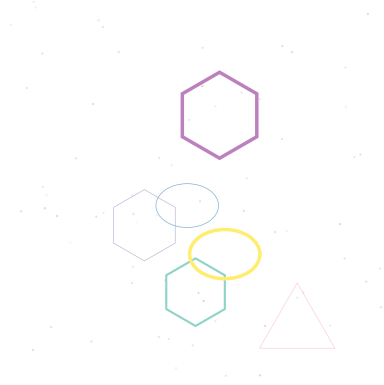[{"shape": "hexagon", "thickness": 1.5, "radius": 0.44, "center": [0.508, 0.241]}, {"shape": "hexagon", "thickness": 0.5, "radius": 0.46, "center": [0.375, 0.415]}, {"shape": "oval", "thickness": 0.5, "radius": 0.41, "center": [0.486, 0.466]}, {"shape": "triangle", "thickness": 0.5, "radius": 0.57, "center": [0.772, 0.152]}, {"shape": "hexagon", "thickness": 2.5, "radius": 0.56, "center": [0.57, 0.701]}, {"shape": "oval", "thickness": 2.5, "radius": 0.46, "center": [0.584, 0.34]}]